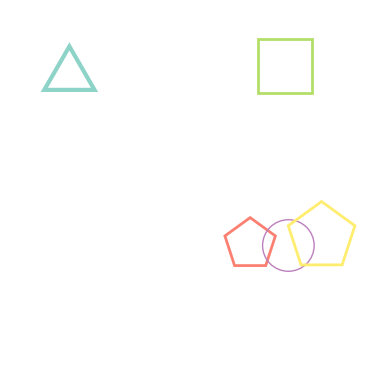[{"shape": "triangle", "thickness": 3, "radius": 0.38, "center": [0.18, 0.804]}, {"shape": "pentagon", "thickness": 2, "radius": 0.34, "center": [0.65, 0.366]}, {"shape": "square", "thickness": 2, "radius": 0.36, "center": [0.74, 0.828]}, {"shape": "circle", "thickness": 1, "radius": 0.33, "center": [0.749, 0.362]}, {"shape": "pentagon", "thickness": 2, "radius": 0.45, "center": [0.835, 0.386]}]